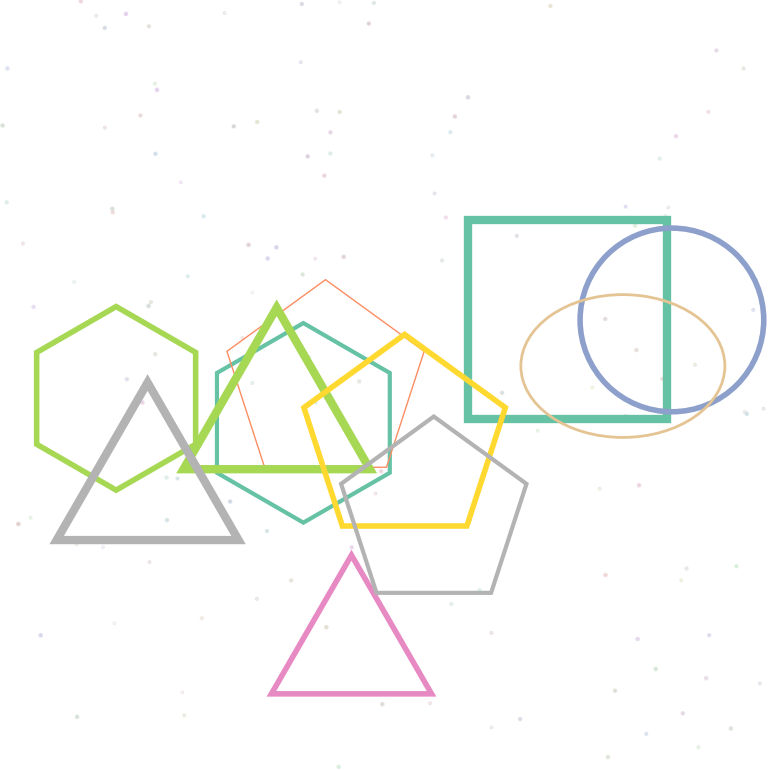[{"shape": "square", "thickness": 3, "radius": 0.65, "center": [0.737, 0.585]}, {"shape": "hexagon", "thickness": 1.5, "radius": 0.65, "center": [0.394, 0.451]}, {"shape": "pentagon", "thickness": 0.5, "radius": 0.67, "center": [0.423, 0.502]}, {"shape": "circle", "thickness": 2, "radius": 0.6, "center": [0.873, 0.585]}, {"shape": "triangle", "thickness": 2, "radius": 0.6, "center": [0.456, 0.159]}, {"shape": "triangle", "thickness": 3, "radius": 0.7, "center": [0.359, 0.461]}, {"shape": "hexagon", "thickness": 2, "radius": 0.6, "center": [0.151, 0.483]}, {"shape": "pentagon", "thickness": 2, "radius": 0.69, "center": [0.525, 0.428]}, {"shape": "oval", "thickness": 1, "radius": 0.66, "center": [0.809, 0.525]}, {"shape": "triangle", "thickness": 3, "radius": 0.68, "center": [0.192, 0.367]}, {"shape": "pentagon", "thickness": 1.5, "radius": 0.63, "center": [0.563, 0.332]}]